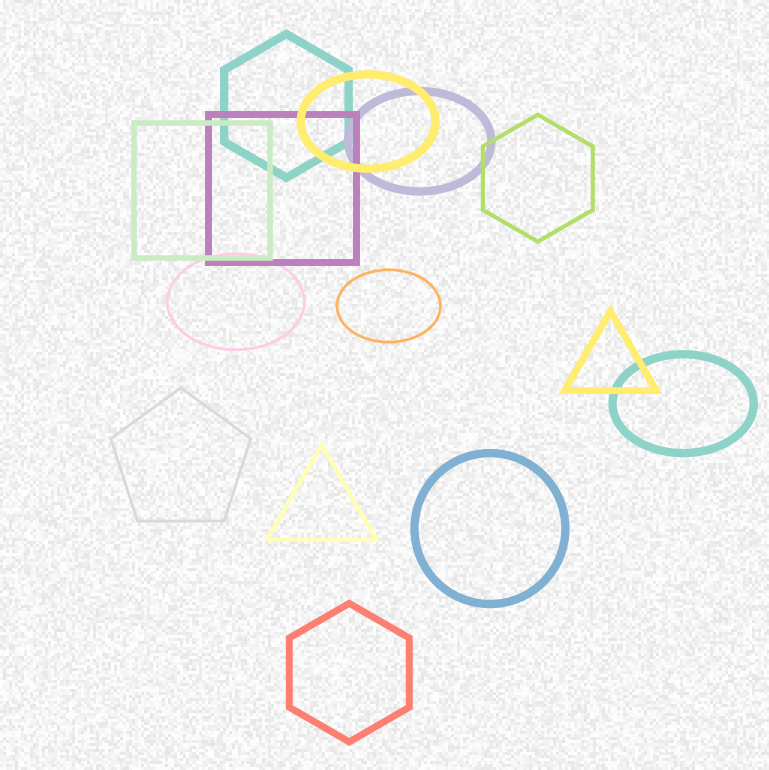[{"shape": "oval", "thickness": 3, "radius": 0.46, "center": [0.887, 0.476]}, {"shape": "hexagon", "thickness": 3, "radius": 0.47, "center": [0.372, 0.863]}, {"shape": "triangle", "thickness": 1.5, "radius": 0.41, "center": [0.418, 0.34]}, {"shape": "oval", "thickness": 3, "radius": 0.47, "center": [0.545, 0.817]}, {"shape": "hexagon", "thickness": 2.5, "radius": 0.45, "center": [0.454, 0.126]}, {"shape": "circle", "thickness": 3, "radius": 0.49, "center": [0.636, 0.314]}, {"shape": "oval", "thickness": 1, "radius": 0.34, "center": [0.505, 0.603]}, {"shape": "hexagon", "thickness": 1.5, "radius": 0.41, "center": [0.698, 0.769]}, {"shape": "oval", "thickness": 1, "radius": 0.45, "center": [0.306, 0.608]}, {"shape": "pentagon", "thickness": 1, "radius": 0.48, "center": [0.235, 0.401]}, {"shape": "square", "thickness": 2.5, "radius": 0.48, "center": [0.366, 0.756]}, {"shape": "square", "thickness": 2, "radius": 0.44, "center": [0.262, 0.753]}, {"shape": "oval", "thickness": 3, "radius": 0.44, "center": [0.478, 0.842]}, {"shape": "triangle", "thickness": 2.5, "radius": 0.34, "center": [0.793, 0.527]}]